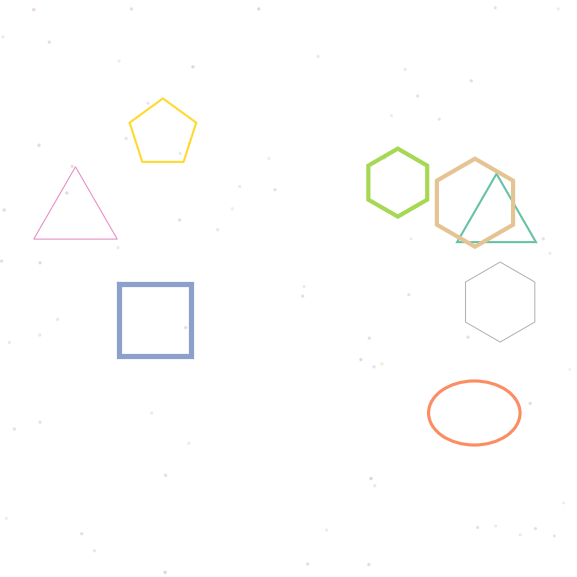[{"shape": "triangle", "thickness": 1, "radius": 0.39, "center": [0.86, 0.619]}, {"shape": "oval", "thickness": 1.5, "radius": 0.4, "center": [0.821, 0.284]}, {"shape": "square", "thickness": 2.5, "radius": 0.31, "center": [0.268, 0.445]}, {"shape": "triangle", "thickness": 0.5, "radius": 0.42, "center": [0.131, 0.627]}, {"shape": "hexagon", "thickness": 2, "radius": 0.29, "center": [0.689, 0.683]}, {"shape": "pentagon", "thickness": 1, "radius": 0.3, "center": [0.282, 0.768]}, {"shape": "hexagon", "thickness": 2, "radius": 0.38, "center": [0.822, 0.648]}, {"shape": "hexagon", "thickness": 0.5, "radius": 0.35, "center": [0.866, 0.476]}]